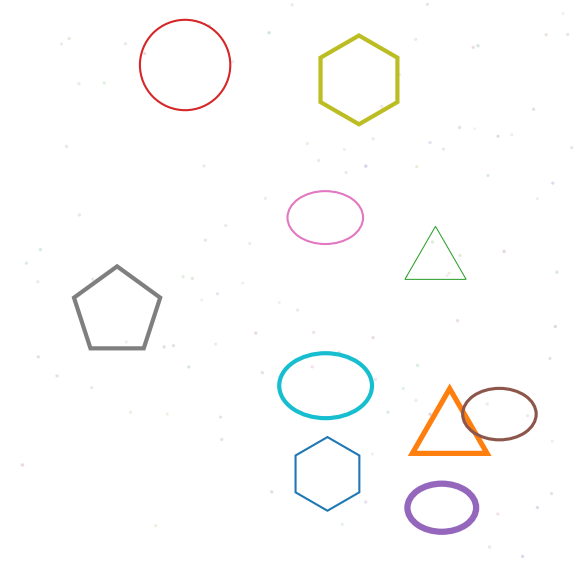[{"shape": "hexagon", "thickness": 1, "radius": 0.32, "center": [0.567, 0.179]}, {"shape": "triangle", "thickness": 2.5, "radius": 0.37, "center": [0.779, 0.251]}, {"shape": "triangle", "thickness": 0.5, "radius": 0.31, "center": [0.754, 0.546]}, {"shape": "circle", "thickness": 1, "radius": 0.39, "center": [0.321, 0.887]}, {"shape": "oval", "thickness": 3, "radius": 0.3, "center": [0.765, 0.12]}, {"shape": "oval", "thickness": 1.5, "radius": 0.32, "center": [0.865, 0.282]}, {"shape": "oval", "thickness": 1, "radius": 0.33, "center": [0.563, 0.622]}, {"shape": "pentagon", "thickness": 2, "radius": 0.39, "center": [0.203, 0.459]}, {"shape": "hexagon", "thickness": 2, "radius": 0.38, "center": [0.622, 0.861]}, {"shape": "oval", "thickness": 2, "radius": 0.4, "center": [0.564, 0.331]}]